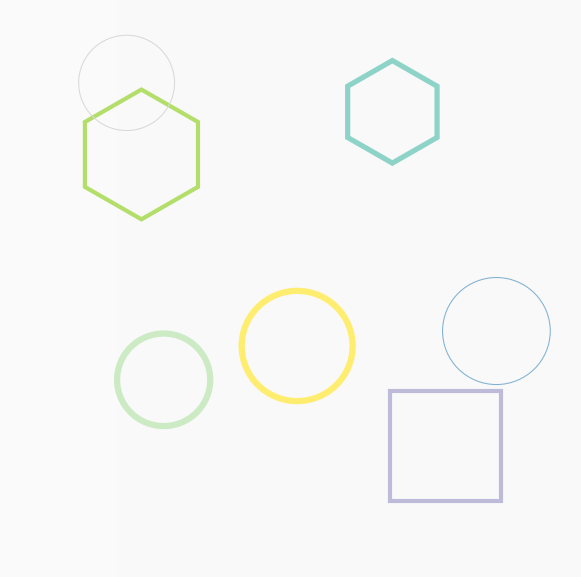[{"shape": "hexagon", "thickness": 2.5, "radius": 0.44, "center": [0.675, 0.806]}, {"shape": "square", "thickness": 2, "radius": 0.48, "center": [0.767, 0.226]}, {"shape": "circle", "thickness": 0.5, "radius": 0.46, "center": [0.854, 0.426]}, {"shape": "hexagon", "thickness": 2, "radius": 0.56, "center": [0.243, 0.732]}, {"shape": "circle", "thickness": 0.5, "radius": 0.41, "center": [0.218, 0.856]}, {"shape": "circle", "thickness": 3, "radius": 0.4, "center": [0.282, 0.341]}, {"shape": "circle", "thickness": 3, "radius": 0.48, "center": [0.511, 0.4]}]